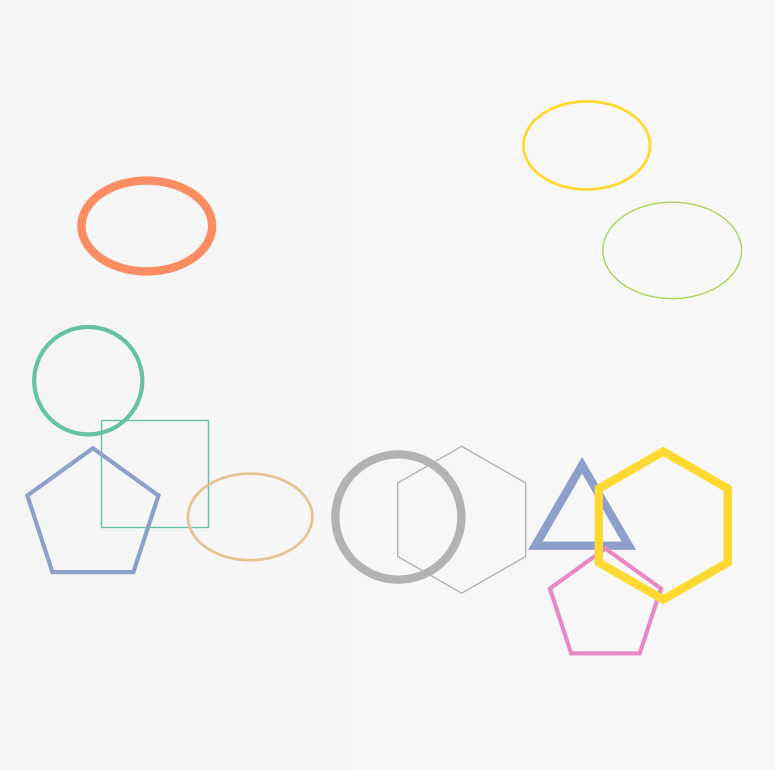[{"shape": "square", "thickness": 0.5, "radius": 0.35, "center": [0.199, 0.385]}, {"shape": "circle", "thickness": 1.5, "radius": 0.35, "center": [0.114, 0.506]}, {"shape": "oval", "thickness": 3, "radius": 0.42, "center": [0.189, 0.707]}, {"shape": "triangle", "thickness": 3, "radius": 0.35, "center": [0.751, 0.326]}, {"shape": "pentagon", "thickness": 1.5, "radius": 0.44, "center": [0.12, 0.329]}, {"shape": "pentagon", "thickness": 1.5, "radius": 0.38, "center": [0.781, 0.212]}, {"shape": "oval", "thickness": 0.5, "radius": 0.45, "center": [0.867, 0.675]}, {"shape": "hexagon", "thickness": 3, "radius": 0.48, "center": [0.856, 0.318]}, {"shape": "oval", "thickness": 1, "radius": 0.41, "center": [0.757, 0.811]}, {"shape": "oval", "thickness": 1, "radius": 0.4, "center": [0.323, 0.329]}, {"shape": "circle", "thickness": 3, "radius": 0.41, "center": [0.514, 0.329]}, {"shape": "hexagon", "thickness": 0.5, "radius": 0.48, "center": [0.596, 0.325]}]